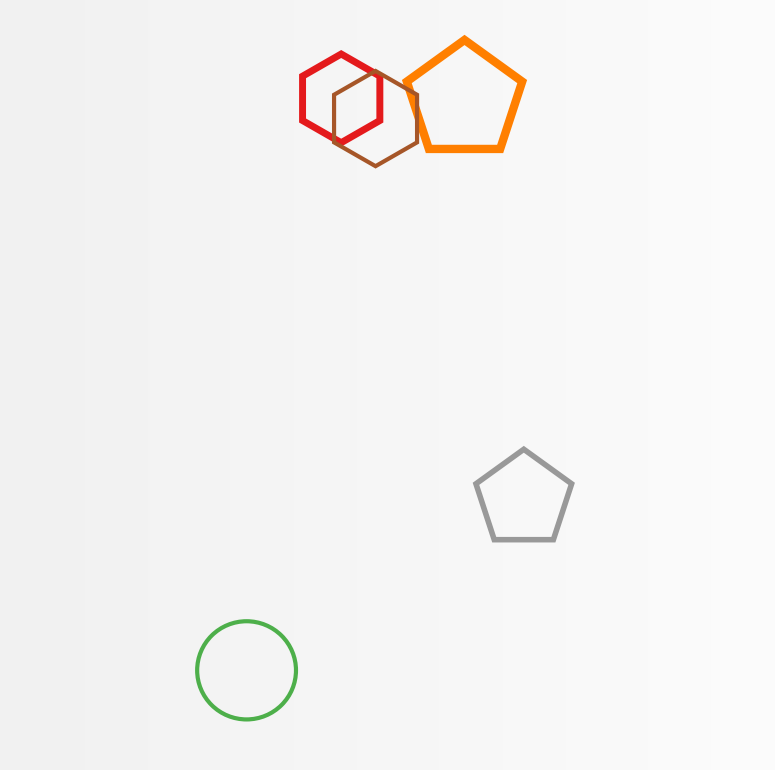[{"shape": "hexagon", "thickness": 2.5, "radius": 0.29, "center": [0.44, 0.872]}, {"shape": "circle", "thickness": 1.5, "radius": 0.32, "center": [0.318, 0.129]}, {"shape": "pentagon", "thickness": 3, "radius": 0.39, "center": [0.599, 0.87]}, {"shape": "hexagon", "thickness": 1.5, "radius": 0.31, "center": [0.485, 0.846]}, {"shape": "pentagon", "thickness": 2, "radius": 0.32, "center": [0.676, 0.352]}]